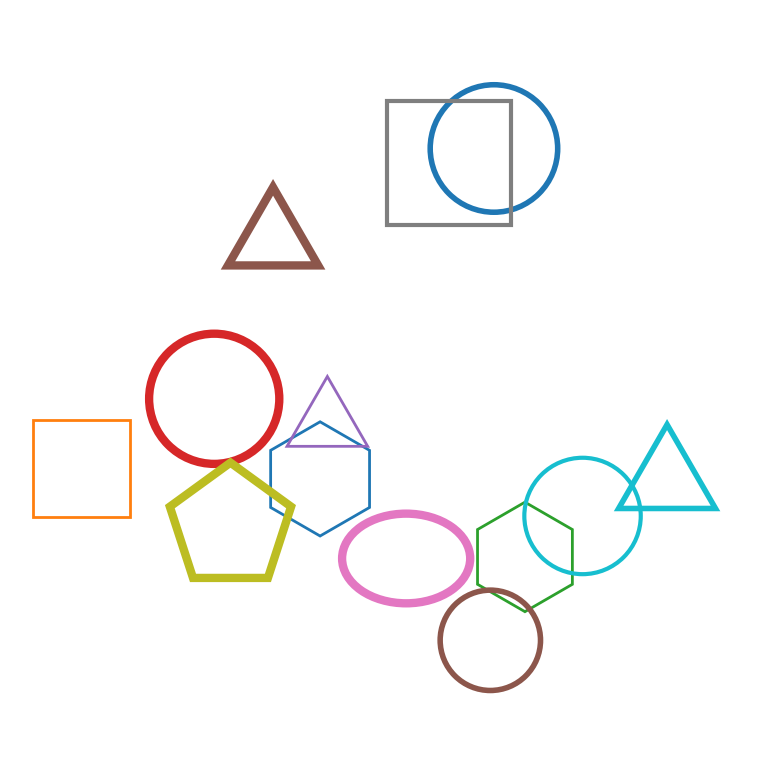[{"shape": "circle", "thickness": 2, "radius": 0.41, "center": [0.641, 0.807]}, {"shape": "hexagon", "thickness": 1, "radius": 0.37, "center": [0.416, 0.378]}, {"shape": "square", "thickness": 1, "radius": 0.32, "center": [0.106, 0.392]}, {"shape": "hexagon", "thickness": 1, "radius": 0.36, "center": [0.682, 0.277]}, {"shape": "circle", "thickness": 3, "radius": 0.42, "center": [0.278, 0.482]}, {"shape": "triangle", "thickness": 1, "radius": 0.3, "center": [0.425, 0.451]}, {"shape": "circle", "thickness": 2, "radius": 0.33, "center": [0.637, 0.168]}, {"shape": "triangle", "thickness": 3, "radius": 0.34, "center": [0.355, 0.689]}, {"shape": "oval", "thickness": 3, "radius": 0.42, "center": [0.527, 0.275]}, {"shape": "square", "thickness": 1.5, "radius": 0.4, "center": [0.583, 0.789]}, {"shape": "pentagon", "thickness": 3, "radius": 0.41, "center": [0.299, 0.316]}, {"shape": "triangle", "thickness": 2, "radius": 0.36, "center": [0.866, 0.376]}, {"shape": "circle", "thickness": 1.5, "radius": 0.38, "center": [0.757, 0.33]}]